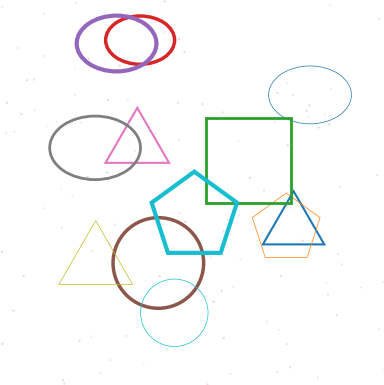[{"shape": "triangle", "thickness": 1.5, "radius": 0.46, "center": [0.763, 0.411]}, {"shape": "oval", "thickness": 0.5, "radius": 0.54, "center": [0.805, 0.753]}, {"shape": "pentagon", "thickness": 0.5, "radius": 0.46, "center": [0.743, 0.406]}, {"shape": "square", "thickness": 2, "radius": 0.55, "center": [0.646, 0.584]}, {"shape": "oval", "thickness": 2.5, "radius": 0.45, "center": [0.364, 0.896]}, {"shape": "oval", "thickness": 3, "radius": 0.52, "center": [0.303, 0.887]}, {"shape": "circle", "thickness": 2.5, "radius": 0.59, "center": [0.411, 0.317]}, {"shape": "triangle", "thickness": 1.5, "radius": 0.48, "center": [0.357, 0.625]}, {"shape": "oval", "thickness": 2, "radius": 0.59, "center": [0.247, 0.616]}, {"shape": "triangle", "thickness": 0.5, "radius": 0.55, "center": [0.249, 0.316]}, {"shape": "pentagon", "thickness": 3, "radius": 0.58, "center": [0.505, 0.437]}, {"shape": "circle", "thickness": 0.5, "radius": 0.44, "center": [0.453, 0.188]}]